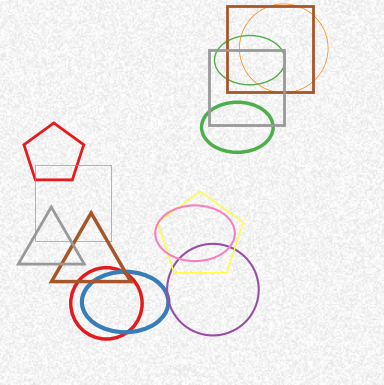[{"shape": "pentagon", "thickness": 2, "radius": 0.41, "center": [0.14, 0.599]}, {"shape": "circle", "thickness": 2.5, "radius": 0.46, "center": [0.276, 0.212]}, {"shape": "oval", "thickness": 3, "radius": 0.56, "center": [0.325, 0.216]}, {"shape": "oval", "thickness": 2.5, "radius": 0.47, "center": [0.616, 0.669]}, {"shape": "oval", "thickness": 1, "radius": 0.46, "center": [0.649, 0.844]}, {"shape": "circle", "thickness": 1.5, "radius": 0.59, "center": [0.553, 0.248]}, {"shape": "circle", "thickness": 0.5, "radius": 0.58, "center": [0.737, 0.875]}, {"shape": "square", "thickness": 0.5, "radius": 0.5, "center": [0.19, 0.472]}, {"shape": "pentagon", "thickness": 1, "radius": 0.58, "center": [0.521, 0.386]}, {"shape": "square", "thickness": 2, "radius": 0.56, "center": [0.7, 0.873]}, {"shape": "triangle", "thickness": 2.5, "radius": 0.59, "center": [0.237, 0.328]}, {"shape": "oval", "thickness": 1.5, "radius": 0.52, "center": [0.507, 0.394]}, {"shape": "square", "thickness": 2, "radius": 0.49, "center": [0.641, 0.772]}, {"shape": "triangle", "thickness": 2, "radius": 0.49, "center": [0.133, 0.363]}]